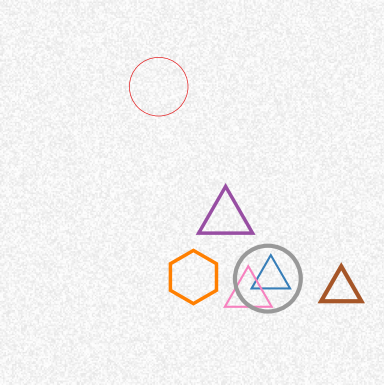[{"shape": "circle", "thickness": 0.5, "radius": 0.38, "center": [0.412, 0.775]}, {"shape": "triangle", "thickness": 1.5, "radius": 0.29, "center": [0.703, 0.28]}, {"shape": "triangle", "thickness": 2.5, "radius": 0.4, "center": [0.586, 0.435]}, {"shape": "hexagon", "thickness": 2.5, "radius": 0.35, "center": [0.502, 0.28]}, {"shape": "triangle", "thickness": 3, "radius": 0.3, "center": [0.886, 0.248]}, {"shape": "triangle", "thickness": 1.5, "radius": 0.35, "center": [0.645, 0.238]}, {"shape": "circle", "thickness": 3, "radius": 0.43, "center": [0.696, 0.276]}]